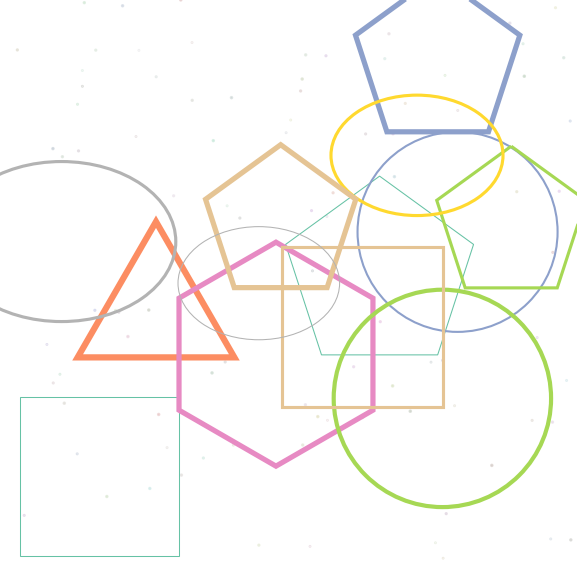[{"shape": "pentagon", "thickness": 0.5, "radius": 0.86, "center": [0.657, 0.523]}, {"shape": "square", "thickness": 0.5, "radius": 0.69, "center": [0.172, 0.174]}, {"shape": "triangle", "thickness": 3, "radius": 0.78, "center": [0.27, 0.459]}, {"shape": "pentagon", "thickness": 2.5, "radius": 0.75, "center": [0.758, 0.892]}, {"shape": "circle", "thickness": 1, "radius": 0.87, "center": [0.792, 0.598]}, {"shape": "hexagon", "thickness": 2.5, "radius": 0.97, "center": [0.478, 0.386]}, {"shape": "circle", "thickness": 2, "radius": 0.94, "center": [0.766, 0.309]}, {"shape": "pentagon", "thickness": 1.5, "radius": 0.68, "center": [0.885, 0.61]}, {"shape": "oval", "thickness": 1.5, "radius": 0.74, "center": [0.722, 0.73]}, {"shape": "pentagon", "thickness": 2.5, "radius": 0.68, "center": [0.486, 0.612]}, {"shape": "square", "thickness": 1.5, "radius": 0.69, "center": [0.628, 0.433]}, {"shape": "oval", "thickness": 1.5, "radius": 0.99, "center": [0.106, 0.581]}, {"shape": "oval", "thickness": 0.5, "radius": 0.7, "center": [0.448, 0.509]}]